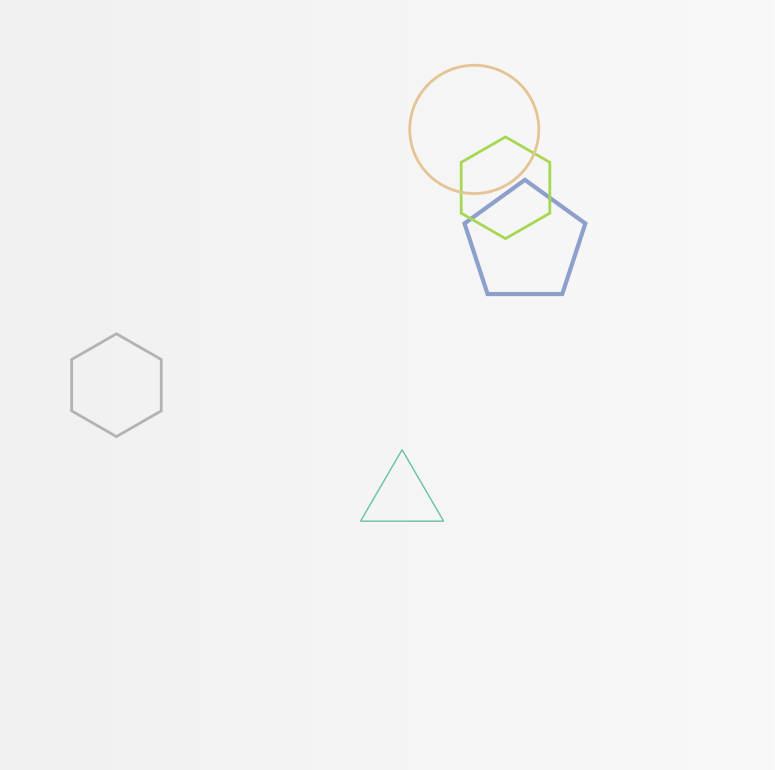[{"shape": "triangle", "thickness": 0.5, "radius": 0.31, "center": [0.519, 0.354]}, {"shape": "pentagon", "thickness": 1.5, "radius": 0.41, "center": [0.677, 0.684]}, {"shape": "hexagon", "thickness": 1, "radius": 0.33, "center": [0.652, 0.756]}, {"shape": "circle", "thickness": 1, "radius": 0.42, "center": [0.612, 0.832]}, {"shape": "hexagon", "thickness": 1, "radius": 0.33, "center": [0.15, 0.5]}]